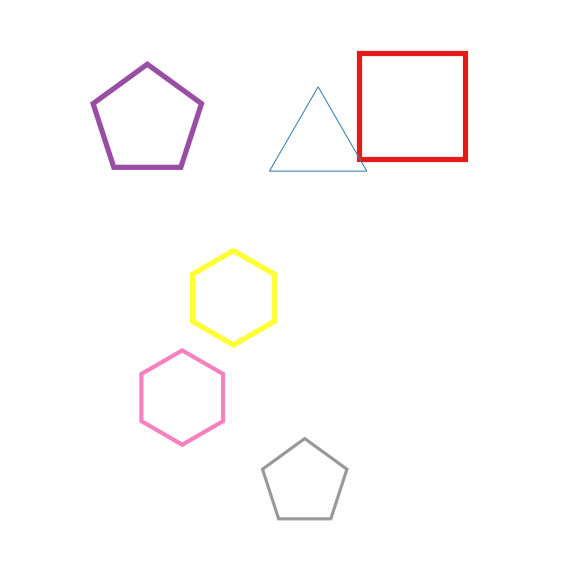[{"shape": "square", "thickness": 2.5, "radius": 0.46, "center": [0.714, 0.816]}, {"shape": "triangle", "thickness": 0.5, "radius": 0.49, "center": [0.551, 0.751]}, {"shape": "pentagon", "thickness": 2.5, "radius": 0.49, "center": [0.255, 0.789]}, {"shape": "hexagon", "thickness": 2.5, "radius": 0.41, "center": [0.404, 0.483]}, {"shape": "hexagon", "thickness": 2, "radius": 0.41, "center": [0.316, 0.311]}, {"shape": "pentagon", "thickness": 1.5, "radius": 0.38, "center": [0.528, 0.163]}]